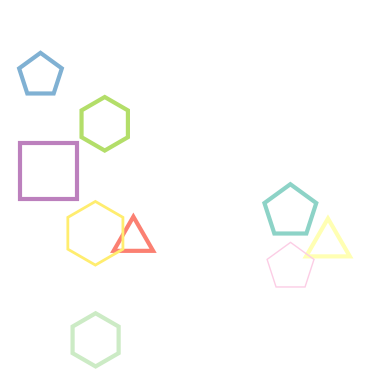[{"shape": "pentagon", "thickness": 3, "radius": 0.35, "center": [0.754, 0.451]}, {"shape": "triangle", "thickness": 3, "radius": 0.33, "center": [0.852, 0.367]}, {"shape": "triangle", "thickness": 3, "radius": 0.3, "center": [0.346, 0.378]}, {"shape": "pentagon", "thickness": 3, "radius": 0.29, "center": [0.105, 0.804]}, {"shape": "hexagon", "thickness": 3, "radius": 0.35, "center": [0.272, 0.678]}, {"shape": "pentagon", "thickness": 1, "radius": 0.32, "center": [0.755, 0.306]}, {"shape": "square", "thickness": 3, "radius": 0.37, "center": [0.126, 0.557]}, {"shape": "hexagon", "thickness": 3, "radius": 0.35, "center": [0.248, 0.117]}, {"shape": "hexagon", "thickness": 2, "radius": 0.41, "center": [0.248, 0.394]}]